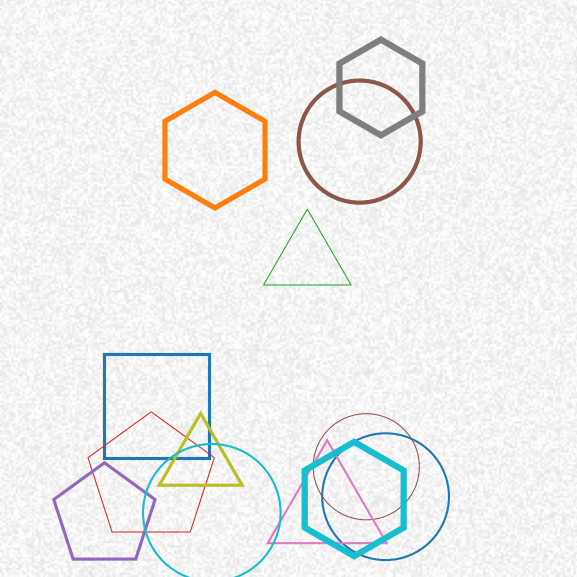[{"shape": "square", "thickness": 1.5, "radius": 0.45, "center": [0.271, 0.296]}, {"shape": "circle", "thickness": 1, "radius": 0.55, "center": [0.668, 0.139]}, {"shape": "hexagon", "thickness": 2.5, "radius": 0.5, "center": [0.372, 0.739]}, {"shape": "triangle", "thickness": 0.5, "radius": 0.44, "center": [0.532, 0.549]}, {"shape": "pentagon", "thickness": 0.5, "radius": 0.58, "center": [0.262, 0.171]}, {"shape": "pentagon", "thickness": 1.5, "radius": 0.46, "center": [0.181, 0.106]}, {"shape": "circle", "thickness": 2, "radius": 0.53, "center": [0.623, 0.754]}, {"shape": "circle", "thickness": 0.5, "radius": 0.46, "center": [0.634, 0.191]}, {"shape": "triangle", "thickness": 1, "radius": 0.59, "center": [0.567, 0.118]}, {"shape": "hexagon", "thickness": 3, "radius": 0.41, "center": [0.66, 0.848]}, {"shape": "triangle", "thickness": 1.5, "radius": 0.41, "center": [0.347, 0.2]}, {"shape": "hexagon", "thickness": 3, "radius": 0.49, "center": [0.613, 0.135]}, {"shape": "circle", "thickness": 1, "radius": 0.6, "center": [0.367, 0.111]}]